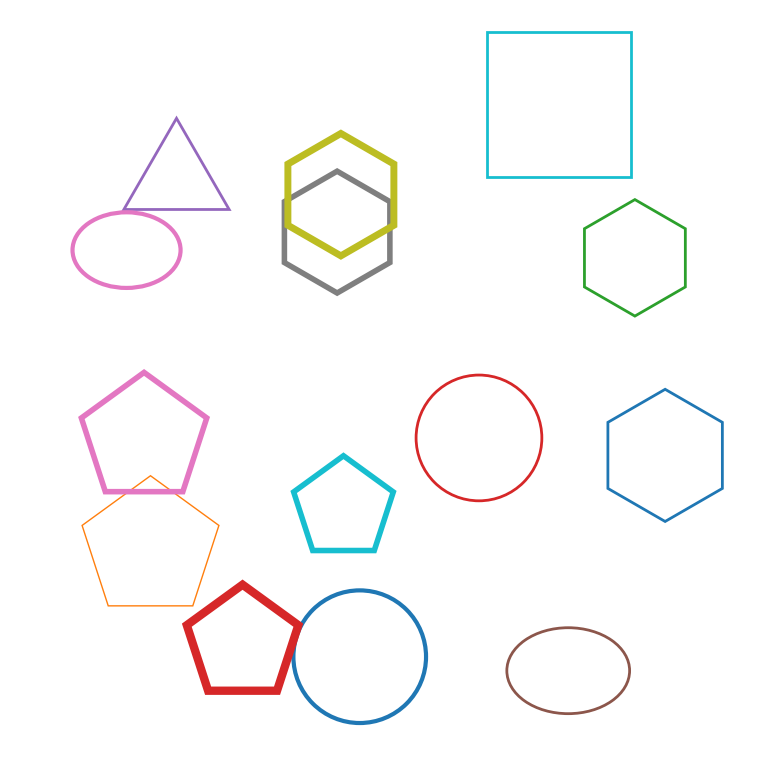[{"shape": "circle", "thickness": 1.5, "radius": 0.43, "center": [0.467, 0.147]}, {"shape": "hexagon", "thickness": 1, "radius": 0.43, "center": [0.864, 0.409]}, {"shape": "pentagon", "thickness": 0.5, "radius": 0.47, "center": [0.195, 0.289]}, {"shape": "hexagon", "thickness": 1, "radius": 0.38, "center": [0.825, 0.665]}, {"shape": "pentagon", "thickness": 3, "radius": 0.38, "center": [0.315, 0.165]}, {"shape": "circle", "thickness": 1, "radius": 0.41, "center": [0.622, 0.431]}, {"shape": "triangle", "thickness": 1, "radius": 0.39, "center": [0.229, 0.767]}, {"shape": "oval", "thickness": 1, "radius": 0.4, "center": [0.738, 0.129]}, {"shape": "pentagon", "thickness": 2, "radius": 0.43, "center": [0.187, 0.431]}, {"shape": "oval", "thickness": 1.5, "radius": 0.35, "center": [0.164, 0.675]}, {"shape": "hexagon", "thickness": 2, "radius": 0.4, "center": [0.438, 0.699]}, {"shape": "hexagon", "thickness": 2.5, "radius": 0.4, "center": [0.443, 0.747]}, {"shape": "square", "thickness": 1, "radius": 0.47, "center": [0.726, 0.864]}, {"shape": "pentagon", "thickness": 2, "radius": 0.34, "center": [0.446, 0.34]}]